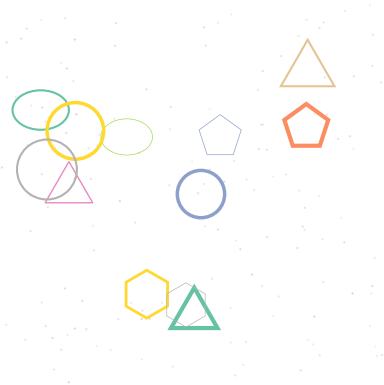[{"shape": "triangle", "thickness": 3, "radius": 0.35, "center": [0.505, 0.183]}, {"shape": "oval", "thickness": 1.5, "radius": 0.37, "center": [0.106, 0.714]}, {"shape": "pentagon", "thickness": 3, "radius": 0.3, "center": [0.796, 0.67]}, {"shape": "pentagon", "thickness": 0.5, "radius": 0.29, "center": [0.572, 0.645]}, {"shape": "circle", "thickness": 2.5, "radius": 0.31, "center": [0.522, 0.496]}, {"shape": "triangle", "thickness": 1, "radius": 0.36, "center": [0.179, 0.509]}, {"shape": "oval", "thickness": 0.5, "radius": 0.34, "center": [0.329, 0.644]}, {"shape": "hexagon", "thickness": 2, "radius": 0.31, "center": [0.381, 0.236]}, {"shape": "circle", "thickness": 2.5, "radius": 0.37, "center": [0.196, 0.66]}, {"shape": "triangle", "thickness": 1.5, "radius": 0.4, "center": [0.799, 0.816]}, {"shape": "hexagon", "thickness": 0.5, "radius": 0.29, "center": [0.483, 0.208]}, {"shape": "circle", "thickness": 1.5, "radius": 0.39, "center": [0.122, 0.56]}]